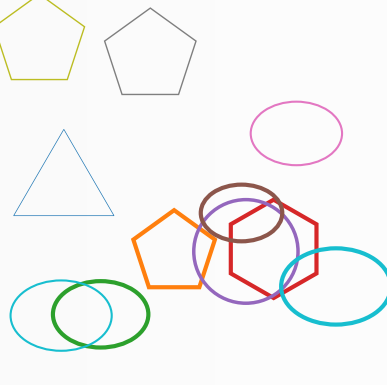[{"shape": "triangle", "thickness": 0.5, "radius": 0.75, "center": [0.165, 0.515]}, {"shape": "pentagon", "thickness": 3, "radius": 0.55, "center": [0.449, 0.343]}, {"shape": "oval", "thickness": 3, "radius": 0.62, "center": [0.26, 0.184]}, {"shape": "hexagon", "thickness": 3, "radius": 0.64, "center": [0.706, 0.354]}, {"shape": "circle", "thickness": 2.5, "radius": 0.67, "center": [0.635, 0.347]}, {"shape": "oval", "thickness": 3, "radius": 0.53, "center": [0.623, 0.447]}, {"shape": "oval", "thickness": 1.5, "radius": 0.59, "center": [0.765, 0.653]}, {"shape": "pentagon", "thickness": 1, "radius": 0.62, "center": [0.388, 0.855]}, {"shape": "pentagon", "thickness": 1, "radius": 0.61, "center": [0.102, 0.893]}, {"shape": "oval", "thickness": 1.5, "radius": 0.65, "center": [0.158, 0.18]}, {"shape": "oval", "thickness": 3, "radius": 0.71, "center": [0.867, 0.256]}]